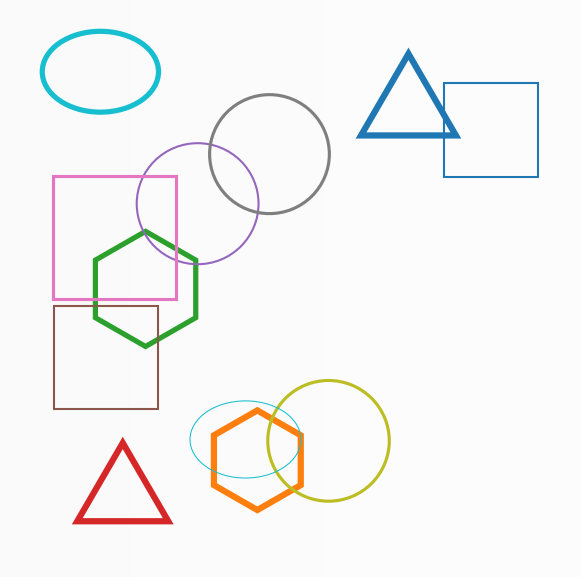[{"shape": "square", "thickness": 1, "radius": 0.4, "center": [0.845, 0.774]}, {"shape": "triangle", "thickness": 3, "radius": 0.47, "center": [0.703, 0.812]}, {"shape": "hexagon", "thickness": 3, "radius": 0.43, "center": [0.443, 0.202]}, {"shape": "hexagon", "thickness": 2.5, "radius": 0.5, "center": [0.25, 0.499]}, {"shape": "triangle", "thickness": 3, "radius": 0.45, "center": [0.211, 0.142]}, {"shape": "circle", "thickness": 1, "radius": 0.52, "center": [0.34, 0.646]}, {"shape": "square", "thickness": 1, "radius": 0.45, "center": [0.183, 0.38]}, {"shape": "square", "thickness": 1.5, "radius": 0.53, "center": [0.198, 0.588]}, {"shape": "circle", "thickness": 1.5, "radius": 0.51, "center": [0.464, 0.732]}, {"shape": "circle", "thickness": 1.5, "radius": 0.52, "center": [0.565, 0.236]}, {"shape": "oval", "thickness": 2.5, "radius": 0.5, "center": [0.173, 0.875]}, {"shape": "oval", "thickness": 0.5, "radius": 0.48, "center": [0.422, 0.238]}]